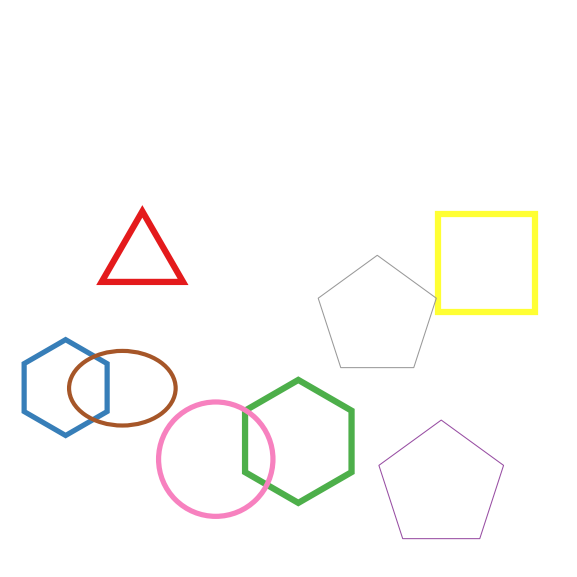[{"shape": "triangle", "thickness": 3, "radius": 0.41, "center": [0.246, 0.552]}, {"shape": "hexagon", "thickness": 2.5, "radius": 0.41, "center": [0.114, 0.328]}, {"shape": "hexagon", "thickness": 3, "radius": 0.53, "center": [0.517, 0.235]}, {"shape": "pentagon", "thickness": 0.5, "radius": 0.57, "center": [0.764, 0.158]}, {"shape": "square", "thickness": 3, "radius": 0.42, "center": [0.842, 0.543]}, {"shape": "oval", "thickness": 2, "radius": 0.46, "center": [0.212, 0.327]}, {"shape": "circle", "thickness": 2.5, "radius": 0.5, "center": [0.374, 0.204]}, {"shape": "pentagon", "thickness": 0.5, "radius": 0.54, "center": [0.653, 0.45]}]